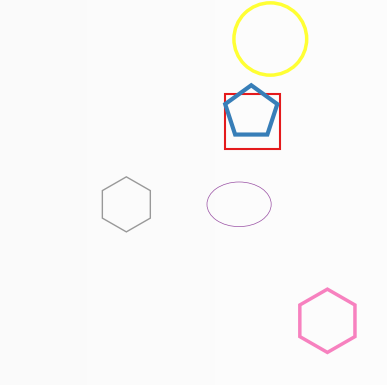[{"shape": "square", "thickness": 1.5, "radius": 0.36, "center": [0.652, 0.685]}, {"shape": "pentagon", "thickness": 3, "radius": 0.35, "center": [0.648, 0.708]}, {"shape": "oval", "thickness": 0.5, "radius": 0.41, "center": [0.617, 0.469]}, {"shape": "circle", "thickness": 2.5, "radius": 0.47, "center": [0.698, 0.899]}, {"shape": "hexagon", "thickness": 2.5, "radius": 0.41, "center": [0.845, 0.167]}, {"shape": "hexagon", "thickness": 1, "radius": 0.36, "center": [0.326, 0.469]}]